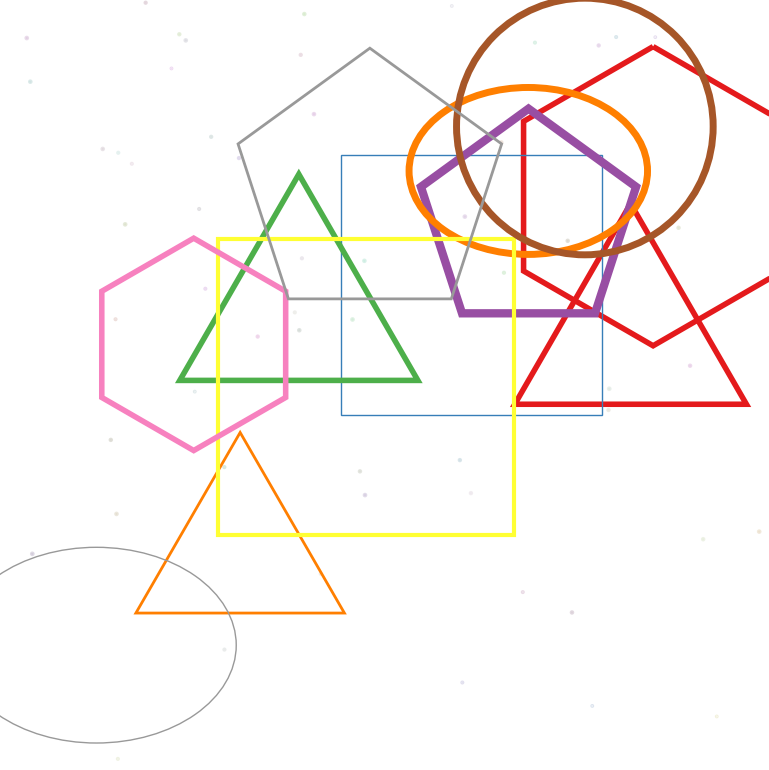[{"shape": "triangle", "thickness": 2, "radius": 0.87, "center": [0.819, 0.562]}, {"shape": "hexagon", "thickness": 2, "radius": 0.97, "center": [0.848, 0.745]}, {"shape": "square", "thickness": 0.5, "radius": 0.85, "center": [0.612, 0.63]}, {"shape": "triangle", "thickness": 2, "radius": 0.89, "center": [0.388, 0.595]}, {"shape": "pentagon", "thickness": 3, "radius": 0.73, "center": [0.686, 0.712]}, {"shape": "triangle", "thickness": 1, "radius": 0.78, "center": [0.312, 0.282]}, {"shape": "oval", "thickness": 2.5, "radius": 0.77, "center": [0.686, 0.778]}, {"shape": "square", "thickness": 1.5, "radius": 0.96, "center": [0.476, 0.497]}, {"shape": "circle", "thickness": 2.5, "radius": 0.83, "center": [0.76, 0.836]}, {"shape": "hexagon", "thickness": 2, "radius": 0.69, "center": [0.252, 0.553]}, {"shape": "pentagon", "thickness": 1, "radius": 0.9, "center": [0.48, 0.757]}, {"shape": "oval", "thickness": 0.5, "radius": 0.91, "center": [0.125, 0.162]}]